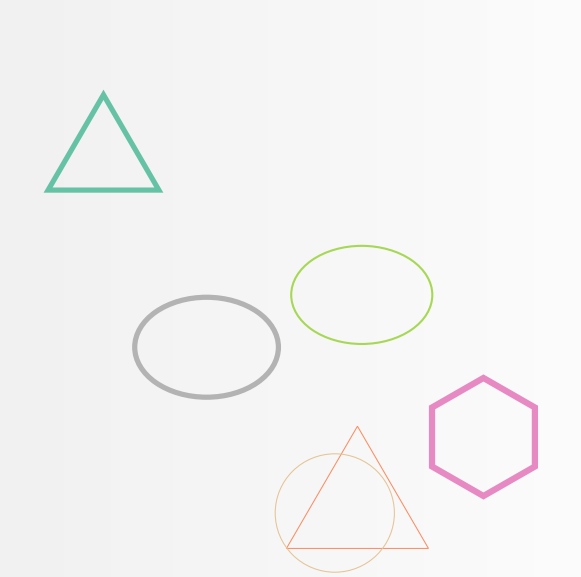[{"shape": "triangle", "thickness": 2.5, "radius": 0.55, "center": [0.178, 0.725]}, {"shape": "triangle", "thickness": 0.5, "radius": 0.71, "center": [0.615, 0.12]}, {"shape": "hexagon", "thickness": 3, "radius": 0.51, "center": [0.832, 0.242]}, {"shape": "oval", "thickness": 1, "radius": 0.61, "center": [0.622, 0.488]}, {"shape": "circle", "thickness": 0.5, "radius": 0.51, "center": [0.576, 0.111]}, {"shape": "oval", "thickness": 2.5, "radius": 0.62, "center": [0.355, 0.398]}]